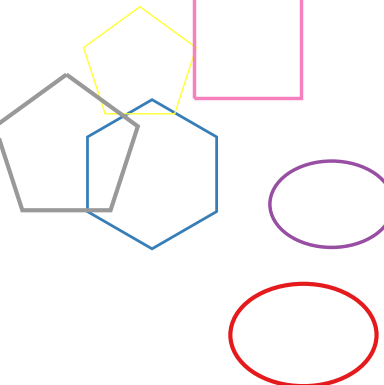[{"shape": "oval", "thickness": 3, "radius": 0.95, "center": [0.788, 0.13]}, {"shape": "hexagon", "thickness": 2, "radius": 0.97, "center": [0.395, 0.547]}, {"shape": "oval", "thickness": 2.5, "radius": 0.8, "center": [0.861, 0.47]}, {"shape": "pentagon", "thickness": 1, "radius": 0.77, "center": [0.363, 0.829]}, {"shape": "square", "thickness": 2.5, "radius": 0.69, "center": [0.643, 0.885]}, {"shape": "pentagon", "thickness": 3, "radius": 0.97, "center": [0.173, 0.612]}]